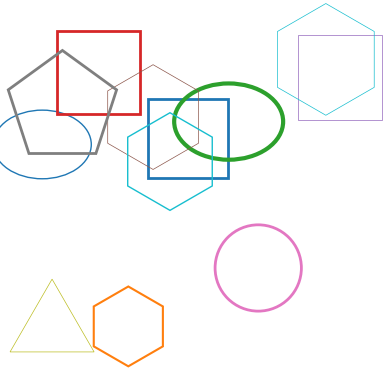[{"shape": "oval", "thickness": 1, "radius": 0.64, "center": [0.11, 0.625]}, {"shape": "square", "thickness": 2, "radius": 0.51, "center": [0.488, 0.641]}, {"shape": "hexagon", "thickness": 1.5, "radius": 0.52, "center": [0.333, 0.152]}, {"shape": "oval", "thickness": 3, "radius": 0.71, "center": [0.594, 0.684]}, {"shape": "square", "thickness": 2, "radius": 0.54, "center": [0.255, 0.812]}, {"shape": "square", "thickness": 0.5, "radius": 0.55, "center": [0.883, 0.799]}, {"shape": "hexagon", "thickness": 0.5, "radius": 0.68, "center": [0.398, 0.696]}, {"shape": "circle", "thickness": 2, "radius": 0.56, "center": [0.671, 0.304]}, {"shape": "pentagon", "thickness": 2, "radius": 0.74, "center": [0.162, 0.721]}, {"shape": "triangle", "thickness": 0.5, "radius": 0.63, "center": [0.135, 0.149]}, {"shape": "hexagon", "thickness": 0.5, "radius": 0.73, "center": [0.846, 0.846]}, {"shape": "hexagon", "thickness": 1, "radius": 0.63, "center": [0.442, 0.58]}]